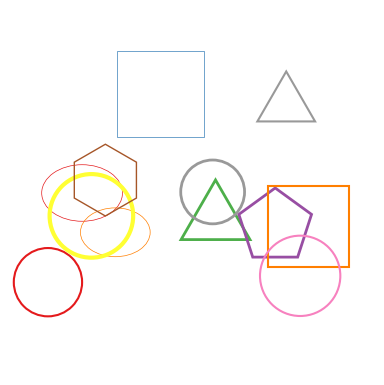[{"shape": "circle", "thickness": 1.5, "radius": 0.44, "center": [0.125, 0.267]}, {"shape": "oval", "thickness": 0.5, "radius": 0.52, "center": [0.213, 0.499]}, {"shape": "square", "thickness": 0.5, "radius": 0.56, "center": [0.417, 0.756]}, {"shape": "triangle", "thickness": 2, "radius": 0.52, "center": [0.56, 0.429]}, {"shape": "pentagon", "thickness": 2, "radius": 0.5, "center": [0.715, 0.412]}, {"shape": "oval", "thickness": 0.5, "radius": 0.45, "center": [0.299, 0.397]}, {"shape": "square", "thickness": 1.5, "radius": 0.52, "center": [0.801, 0.411]}, {"shape": "circle", "thickness": 3, "radius": 0.54, "center": [0.237, 0.439]}, {"shape": "hexagon", "thickness": 1, "radius": 0.47, "center": [0.274, 0.532]}, {"shape": "circle", "thickness": 1.5, "radius": 0.52, "center": [0.78, 0.284]}, {"shape": "circle", "thickness": 2, "radius": 0.41, "center": [0.552, 0.501]}, {"shape": "triangle", "thickness": 1.5, "radius": 0.43, "center": [0.743, 0.728]}]